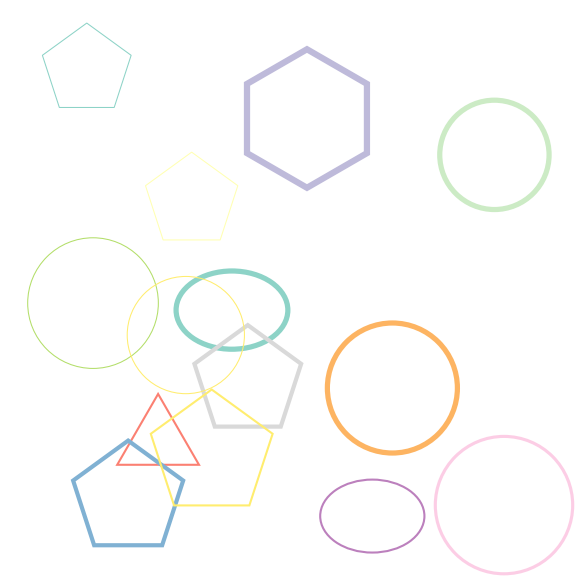[{"shape": "pentagon", "thickness": 0.5, "radius": 0.4, "center": [0.15, 0.878]}, {"shape": "oval", "thickness": 2.5, "radius": 0.48, "center": [0.402, 0.462]}, {"shape": "pentagon", "thickness": 0.5, "radius": 0.42, "center": [0.332, 0.652]}, {"shape": "hexagon", "thickness": 3, "radius": 0.6, "center": [0.532, 0.794]}, {"shape": "triangle", "thickness": 1, "radius": 0.41, "center": [0.274, 0.235]}, {"shape": "pentagon", "thickness": 2, "radius": 0.5, "center": [0.222, 0.136]}, {"shape": "circle", "thickness": 2.5, "radius": 0.56, "center": [0.679, 0.327]}, {"shape": "circle", "thickness": 0.5, "radius": 0.57, "center": [0.161, 0.474]}, {"shape": "circle", "thickness": 1.5, "radius": 0.59, "center": [0.873, 0.125]}, {"shape": "pentagon", "thickness": 2, "radius": 0.49, "center": [0.429, 0.339]}, {"shape": "oval", "thickness": 1, "radius": 0.45, "center": [0.645, 0.105]}, {"shape": "circle", "thickness": 2.5, "radius": 0.47, "center": [0.856, 0.731]}, {"shape": "circle", "thickness": 0.5, "radius": 0.51, "center": [0.322, 0.419]}, {"shape": "pentagon", "thickness": 1, "radius": 0.55, "center": [0.367, 0.214]}]